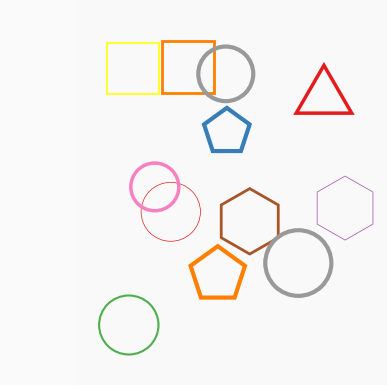[{"shape": "circle", "thickness": 0.5, "radius": 0.38, "center": [0.441, 0.45]}, {"shape": "triangle", "thickness": 2.5, "radius": 0.41, "center": [0.836, 0.747]}, {"shape": "pentagon", "thickness": 3, "radius": 0.31, "center": [0.585, 0.658]}, {"shape": "circle", "thickness": 1.5, "radius": 0.38, "center": [0.332, 0.156]}, {"shape": "hexagon", "thickness": 0.5, "radius": 0.42, "center": [0.89, 0.46]}, {"shape": "square", "thickness": 2, "radius": 0.34, "center": [0.486, 0.825]}, {"shape": "pentagon", "thickness": 3, "radius": 0.37, "center": [0.562, 0.287]}, {"shape": "square", "thickness": 1.5, "radius": 0.33, "center": [0.343, 0.822]}, {"shape": "hexagon", "thickness": 2, "radius": 0.42, "center": [0.644, 0.425]}, {"shape": "circle", "thickness": 2.5, "radius": 0.31, "center": [0.4, 0.515]}, {"shape": "circle", "thickness": 3, "radius": 0.43, "center": [0.77, 0.317]}, {"shape": "circle", "thickness": 3, "radius": 0.35, "center": [0.583, 0.808]}]